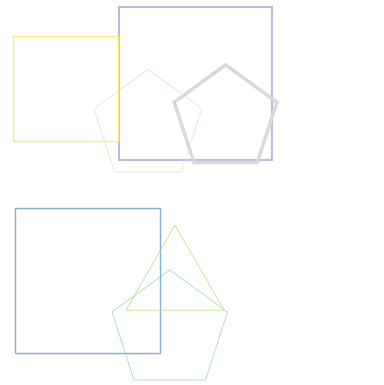[{"shape": "pentagon", "thickness": 0.5, "radius": 0.79, "center": [0.441, 0.141]}, {"shape": "square", "thickness": 1.5, "radius": 0.99, "center": [0.507, 0.784]}, {"shape": "square", "thickness": 1, "radius": 0.94, "center": [0.228, 0.271]}, {"shape": "triangle", "thickness": 0.5, "radius": 0.74, "center": [0.455, 0.268]}, {"shape": "pentagon", "thickness": 2.5, "radius": 0.7, "center": [0.586, 0.691]}, {"shape": "pentagon", "thickness": 0.5, "radius": 0.74, "center": [0.384, 0.672]}, {"shape": "square", "thickness": 1, "radius": 0.68, "center": [0.169, 0.771]}]